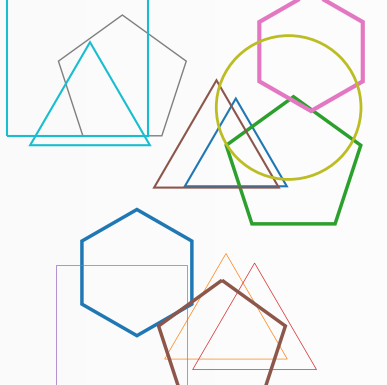[{"shape": "triangle", "thickness": 1.5, "radius": 0.76, "center": [0.609, 0.592]}, {"shape": "hexagon", "thickness": 2.5, "radius": 0.82, "center": [0.353, 0.292]}, {"shape": "triangle", "thickness": 0.5, "radius": 0.91, "center": [0.583, 0.159]}, {"shape": "pentagon", "thickness": 2.5, "radius": 0.91, "center": [0.757, 0.566]}, {"shape": "triangle", "thickness": 0.5, "radius": 0.92, "center": [0.657, 0.132]}, {"shape": "square", "thickness": 0.5, "radius": 0.84, "center": [0.314, 0.144]}, {"shape": "pentagon", "thickness": 2.5, "radius": 0.86, "center": [0.573, 0.1]}, {"shape": "triangle", "thickness": 1.5, "radius": 0.93, "center": [0.559, 0.606]}, {"shape": "hexagon", "thickness": 3, "radius": 0.77, "center": [0.803, 0.866]}, {"shape": "pentagon", "thickness": 1, "radius": 0.87, "center": [0.316, 0.788]}, {"shape": "circle", "thickness": 2, "radius": 0.93, "center": [0.745, 0.721]}, {"shape": "triangle", "thickness": 1.5, "radius": 0.89, "center": [0.232, 0.712]}, {"shape": "square", "thickness": 1.5, "radius": 0.91, "center": [0.199, 0.827]}]